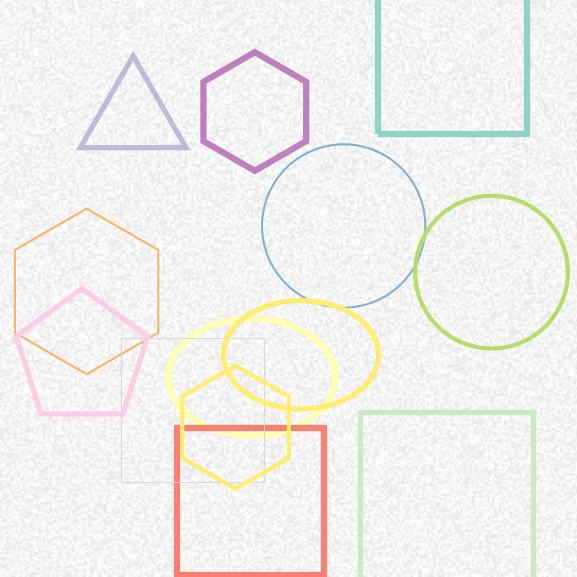[{"shape": "square", "thickness": 3, "radius": 0.64, "center": [0.784, 0.895]}, {"shape": "oval", "thickness": 3, "radius": 0.72, "center": [0.436, 0.346]}, {"shape": "triangle", "thickness": 2.5, "radius": 0.53, "center": [0.231, 0.796]}, {"shape": "square", "thickness": 3, "radius": 0.64, "center": [0.434, 0.131]}, {"shape": "circle", "thickness": 1, "radius": 0.71, "center": [0.595, 0.608]}, {"shape": "hexagon", "thickness": 1, "radius": 0.72, "center": [0.15, 0.495]}, {"shape": "circle", "thickness": 2, "radius": 0.66, "center": [0.851, 0.528]}, {"shape": "pentagon", "thickness": 2.5, "radius": 0.6, "center": [0.142, 0.379]}, {"shape": "square", "thickness": 0.5, "radius": 0.62, "center": [0.333, 0.29]}, {"shape": "hexagon", "thickness": 3, "radius": 0.51, "center": [0.441, 0.806]}, {"shape": "square", "thickness": 2.5, "radius": 0.75, "center": [0.774, 0.136]}, {"shape": "oval", "thickness": 2.5, "radius": 0.67, "center": [0.521, 0.385]}, {"shape": "hexagon", "thickness": 2, "radius": 0.53, "center": [0.408, 0.259]}]